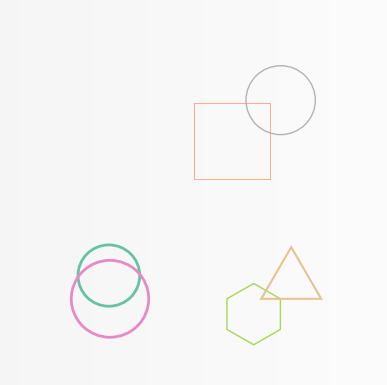[{"shape": "circle", "thickness": 2, "radius": 0.4, "center": [0.281, 0.284]}, {"shape": "square", "thickness": 0.5, "radius": 0.49, "center": [0.599, 0.634]}, {"shape": "circle", "thickness": 2, "radius": 0.5, "center": [0.284, 0.224]}, {"shape": "hexagon", "thickness": 1, "radius": 0.4, "center": [0.655, 0.184]}, {"shape": "triangle", "thickness": 1.5, "radius": 0.45, "center": [0.752, 0.269]}, {"shape": "circle", "thickness": 1, "radius": 0.45, "center": [0.724, 0.74]}]